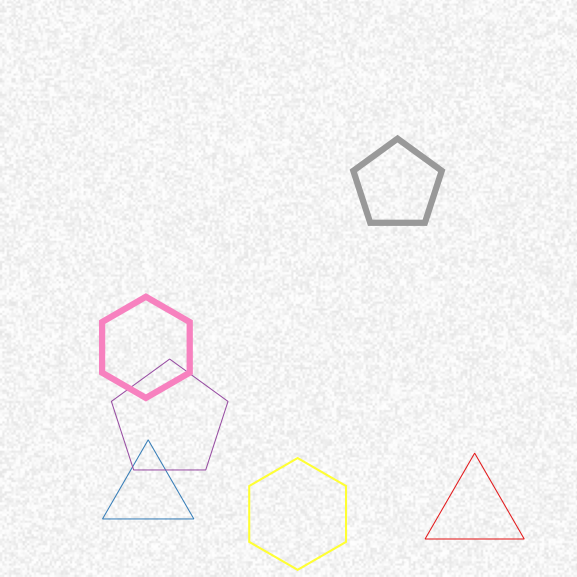[{"shape": "triangle", "thickness": 0.5, "radius": 0.5, "center": [0.822, 0.115]}, {"shape": "triangle", "thickness": 0.5, "radius": 0.46, "center": [0.257, 0.146]}, {"shape": "pentagon", "thickness": 0.5, "radius": 0.53, "center": [0.294, 0.271]}, {"shape": "hexagon", "thickness": 1, "radius": 0.48, "center": [0.515, 0.109]}, {"shape": "hexagon", "thickness": 3, "radius": 0.44, "center": [0.253, 0.398]}, {"shape": "pentagon", "thickness": 3, "radius": 0.4, "center": [0.688, 0.678]}]